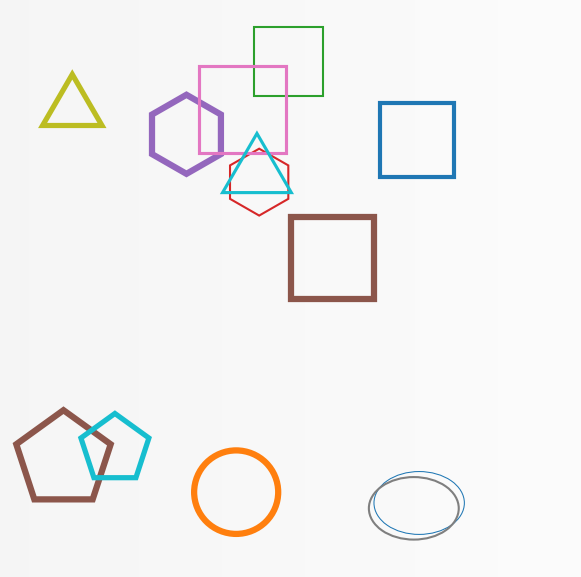[{"shape": "square", "thickness": 2, "radius": 0.32, "center": [0.717, 0.757]}, {"shape": "oval", "thickness": 0.5, "radius": 0.39, "center": [0.721, 0.128]}, {"shape": "circle", "thickness": 3, "radius": 0.36, "center": [0.406, 0.147]}, {"shape": "square", "thickness": 1, "radius": 0.3, "center": [0.496, 0.893]}, {"shape": "hexagon", "thickness": 1, "radius": 0.29, "center": [0.446, 0.684]}, {"shape": "hexagon", "thickness": 3, "radius": 0.34, "center": [0.321, 0.767]}, {"shape": "pentagon", "thickness": 3, "radius": 0.43, "center": [0.109, 0.203]}, {"shape": "square", "thickness": 3, "radius": 0.36, "center": [0.573, 0.553]}, {"shape": "square", "thickness": 1.5, "radius": 0.38, "center": [0.417, 0.81]}, {"shape": "oval", "thickness": 1, "radius": 0.39, "center": [0.712, 0.119]}, {"shape": "triangle", "thickness": 2.5, "radius": 0.29, "center": [0.124, 0.811]}, {"shape": "triangle", "thickness": 1.5, "radius": 0.34, "center": [0.442, 0.7]}, {"shape": "pentagon", "thickness": 2.5, "radius": 0.31, "center": [0.198, 0.222]}]